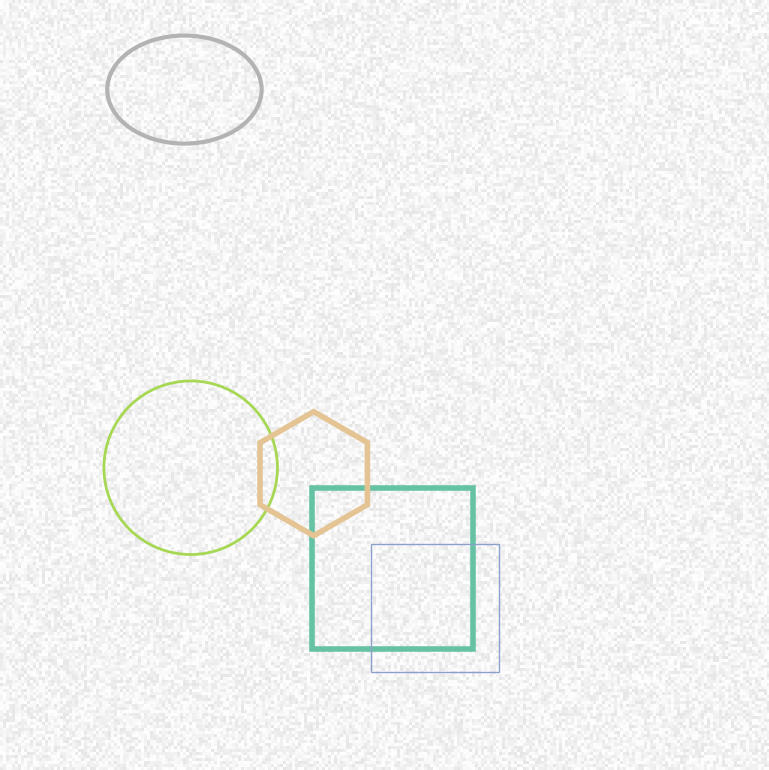[{"shape": "square", "thickness": 2, "radius": 0.52, "center": [0.51, 0.262]}, {"shape": "square", "thickness": 0.5, "radius": 0.42, "center": [0.565, 0.211]}, {"shape": "circle", "thickness": 1, "radius": 0.56, "center": [0.248, 0.393]}, {"shape": "hexagon", "thickness": 2, "radius": 0.4, "center": [0.407, 0.385]}, {"shape": "oval", "thickness": 1.5, "radius": 0.5, "center": [0.24, 0.884]}]